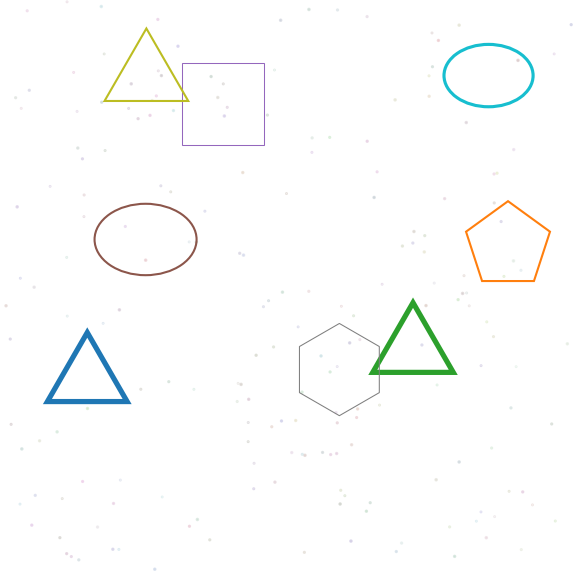[{"shape": "triangle", "thickness": 2.5, "radius": 0.4, "center": [0.151, 0.344]}, {"shape": "pentagon", "thickness": 1, "radius": 0.38, "center": [0.88, 0.574]}, {"shape": "triangle", "thickness": 2.5, "radius": 0.4, "center": [0.715, 0.395]}, {"shape": "square", "thickness": 0.5, "radius": 0.35, "center": [0.386, 0.819]}, {"shape": "oval", "thickness": 1, "radius": 0.44, "center": [0.252, 0.584]}, {"shape": "hexagon", "thickness": 0.5, "radius": 0.4, "center": [0.588, 0.359]}, {"shape": "triangle", "thickness": 1, "radius": 0.42, "center": [0.253, 0.866]}, {"shape": "oval", "thickness": 1.5, "radius": 0.39, "center": [0.846, 0.868]}]